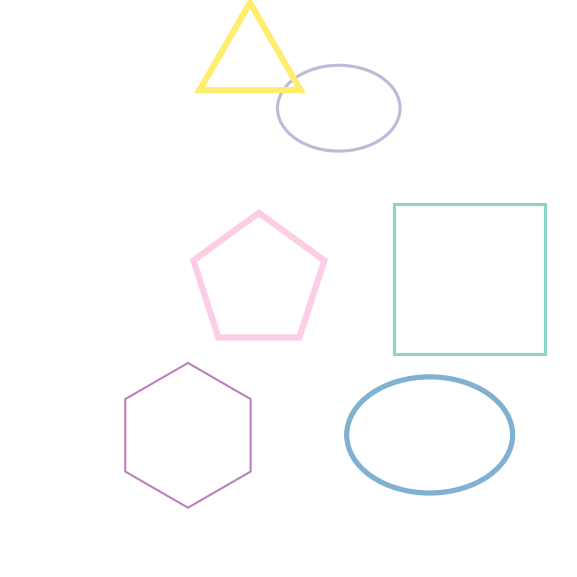[{"shape": "square", "thickness": 1.5, "radius": 0.65, "center": [0.813, 0.516]}, {"shape": "oval", "thickness": 1.5, "radius": 0.53, "center": [0.587, 0.812]}, {"shape": "oval", "thickness": 2.5, "radius": 0.72, "center": [0.744, 0.246]}, {"shape": "pentagon", "thickness": 3, "radius": 0.6, "center": [0.448, 0.511]}, {"shape": "hexagon", "thickness": 1, "radius": 0.63, "center": [0.325, 0.245]}, {"shape": "triangle", "thickness": 3, "radius": 0.5, "center": [0.433, 0.894]}]